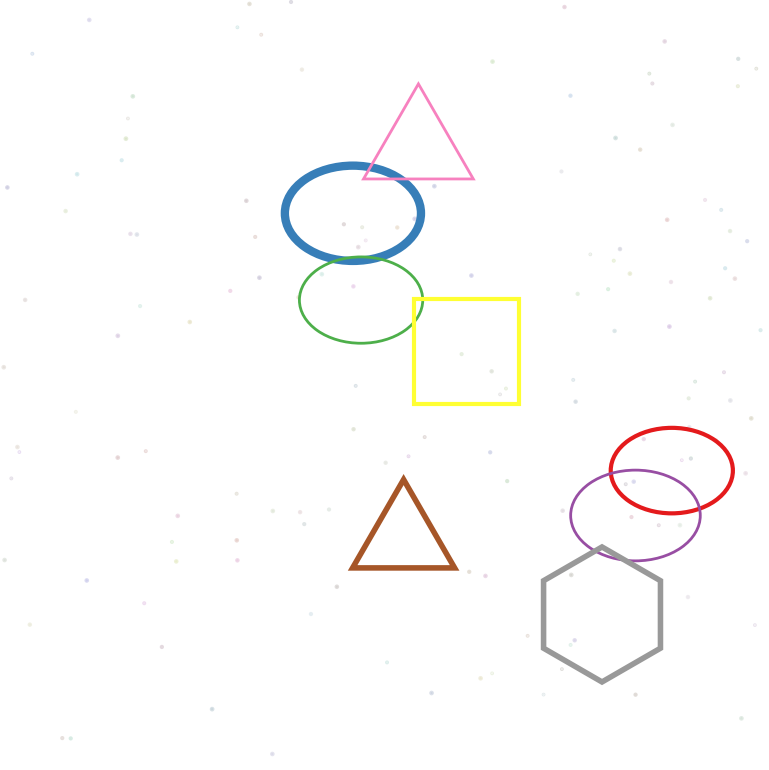[{"shape": "oval", "thickness": 1.5, "radius": 0.4, "center": [0.872, 0.389]}, {"shape": "oval", "thickness": 3, "radius": 0.44, "center": [0.458, 0.723]}, {"shape": "oval", "thickness": 1, "radius": 0.4, "center": [0.469, 0.61]}, {"shape": "oval", "thickness": 1, "radius": 0.42, "center": [0.825, 0.331]}, {"shape": "square", "thickness": 1.5, "radius": 0.34, "center": [0.606, 0.543]}, {"shape": "triangle", "thickness": 2, "radius": 0.38, "center": [0.524, 0.301]}, {"shape": "triangle", "thickness": 1, "radius": 0.41, "center": [0.543, 0.809]}, {"shape": "hexagon", "thickness": 2, "radius": 0.44, "center": [0.782, 0.202]}]